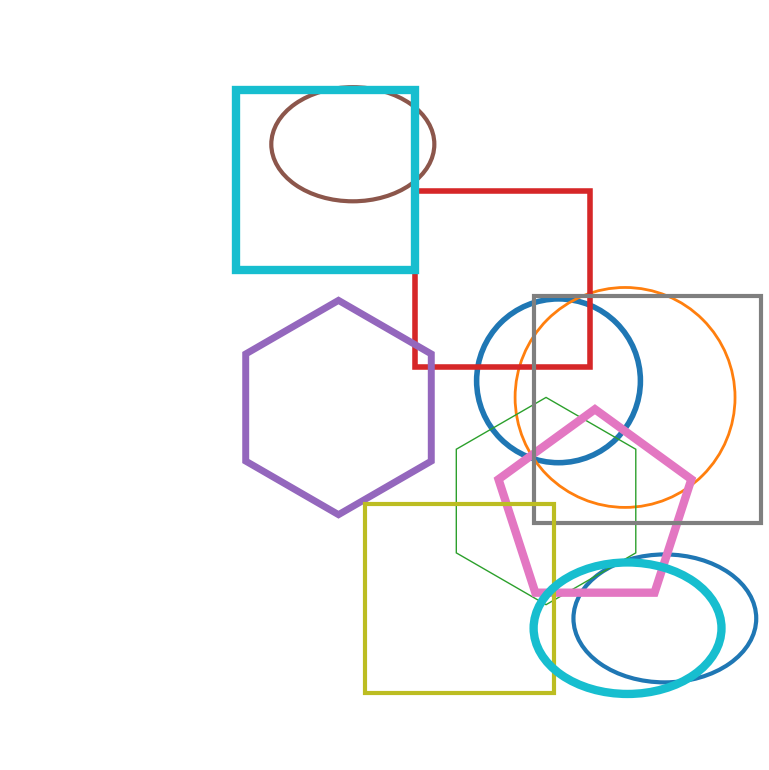[{"shape": "oval", "thickness": 1.5, "radius": 0.59, "center": [0.863, 0.197]}, {"shape": "circle", "thickness": 2, "radius": 0.53, "center": [0.725, 0.505]}, {"shape": "circle", "thickness": 1, "radius": 0.71, "center": [0.812, 0.484]}, {"shape": "hexagon", "thickness": 0.5, "radius": 0.67, "center": [0.709, 0.349]}, {"shape": "square", "thickness": 2, "radius": 0.57, "center": [0.653, 0.638]}, {"shape": "hexagon", "thickness": 2.5, "radius": 0.7, "center": [0.44, 0.471]}, {"shape": "oval", "thickness": 1.5, "radius": 0.53, "center": [0.458, 0.813]}, {"shape": "pentagon", "thickness": 3, "radius": 0.66, "center": [0.773, 0.337]}, {"shape": "square", "thickness": 1.5, "radius": 0.74, "center": [0.841, 0.469]}, {"shape": "square", "thickness": 1.5, "radius": 0.61, "center": [0.597, 0.223]}, {"shape": "square", "thickness": 3, "radius": 0.58, "center": [0.422, 0.766]}, {"shape": "oval", "thickness": 3, "radius": 0.61, "center": [0.815, 0.184]}]